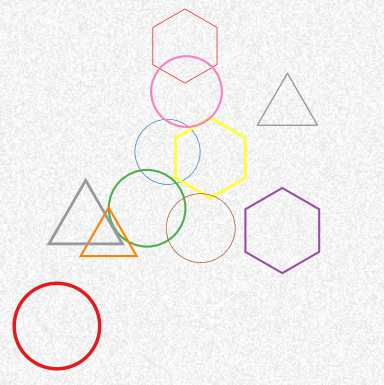[{"shape": "hexagon", "thickness": 0.5, "radius": 0.48, "center": [0.48, 0.88]}, {"shape": "circle", "thickness": 2.5, "radius": 0.56, "center": [0.148, 0.153]}, {"shape": "circle", "thickness": 0.5, "radius": 0.42, "center": [0.435, 0.606]}, {"shape": "circle", "thickness": 1.5, "radius": 0.5, "center": [0.382, 0.459]}, {"shape": "hexagon", "thickness": 1.5, "radius": 0.55, "center": [0.733, 0.401]}, {"shape": "triangle", "thickness": 1.5, "radius": 0.42, "center": [0.282, 0.377]}, {"shape": "hexagon", "thickness": 2, "radius": 0.52, "center": [0.546, 0.59]}, {"shape": "circle", "thickness": 0.5, "radius": 0.45, "center": [0.521, 0.407]}, {"shape": "circle", "thickness": 1.5, "radius": 0.46, "center": [0.484, 0.762]}, {"shape": "triangle", "thickness": 1, "radius": 0.45, "center": [0.747, 0.72]}, {"shape": "triangle", "thickness": 2, "radius": 0.55, "center": [0.222, 0.422]}]